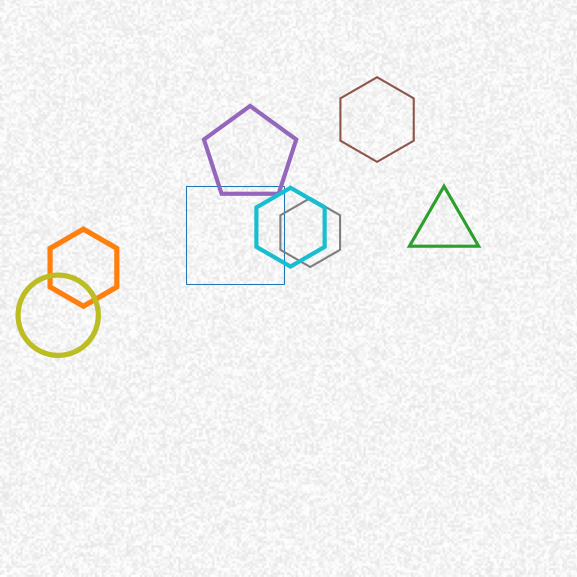[{"shape": "square", "thickness": 0.5, "radius": 0.42, "center": [0.406, 0.593]}, {"shape": "hexagon", "thickness": 2.5, "radius": 0.33, "center": [0.144, 0.536]}, {"shape": "triangle", "thickness": 1.5, "radius": 0.35, "center": [0.769, 0.607]}, {"shape": "pentagon", "thickness": 2, "radius": 0.42, "center": [0.433, 0.732]}, {"shape": "hexagon", "thickness": 1, "radius": 0.37, "center": [0.653, 0.792]}, {"shape": "hexagon", "thickness": 1, "radius": 0.3, "center": [0.537, 0.596]}, {"shape": "circle", "thickness": 2.5, "radius": 0.35, "center": [0.101, 0.453]}, {"shape": "hexagon", "thickness": 2, "radius": 0.34, "center": [0.503, 0.606]}]